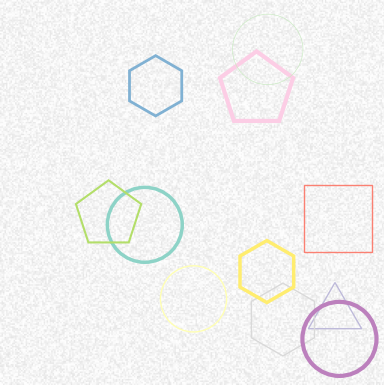[{"shape": "circle", "thickness": 2.5, "radius": 0.49, "center": [0.376, 0.416]}, {"shape": "circle", "thickness": 1, "radius": 0.43, "center": [0.503, 0.224]}, {"shape": "triangle", "thickness": 1, "radius": 0.4, "center": [0.87, 0.186]}, {"shape": "square", "thickness": 1, "radius": 0.44, "center": [0.877, 0.433]}, {"shape": "hexagon", "thickness": 2, "radius": 0.39, "center": [0.404, 0.777]}, {"shape": "pentagon", "thickness": 1.5, "radius": 0.45, "center": [0.282, 0.442]}, {"shape": "pentagon", "thickness": 3, "radius": 0.5, "center": [0.666, 0.767]}, {"shape": "hexagon", "thickness": 1, "radius": 0.47, "center": [0.735, 0.17]}, {"shape": "circle", "thickness": 3, "radius": 0.48, "center": [0.882, 0.12]}, {"shape": "circle", "thickness": 0.5, "radius": 0.46, "center": [0.695, 0.872]}, {"shape": "hexagon", "thickness": 2.5, "radius": 0.4, "center": [0.693, 0.295]}]